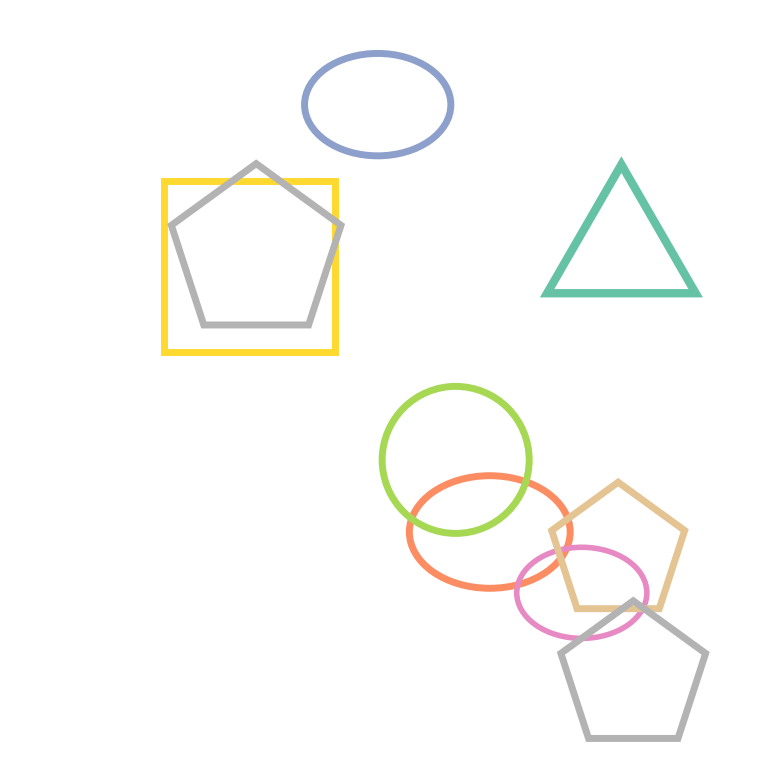[{"shape": "triangle", "thickness": 3, "radius": 0.56, "center": [0.807, 0.675]}, {"shape": "oval", "thickness": 2.5, "radius": 0.52, "center": [0.636, 0.309]}, {"shape": "oval", "thickness": 2.5, "radius": 0.47, "center": [0.491, 0.864]}, {"shape": "oval", "thickness": 2, "radius": 0.42, "center": [0.756, 0.23]}, {"shape": "circle", "thickness": 2.5, "radius": 0.48, "center": [0.592, 0.403]}, {"shape": "square", "thickness": 2.5, "radius": 0.56, "center": [0.324, 0.654]}, {"shape": "pentagon", "thickness": 2.5, "radius": 0.45, "center": [0.803, 0.283]}, {"shape": "pentagon", "thickness": 2.5, "radius": 0.58, "center": [0.333, 0.672]}, {"shape": "pentagon", "thickness": 2.5, "radius": 0.49, "center": [0.822, 0.121]}]